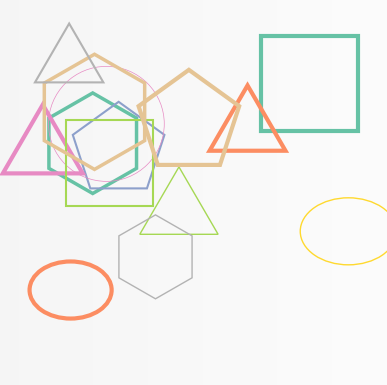[{"shape": "square", "thickness": 3, "radius": 0.62, "center": [0.799, 0.783]}, {"shape": "hexagon", "thickness": 2.5, "radius": 0.65, "center": [0.239, 0.628]}, {"shape": "triangle", "thickness": 3, "radius": 0.57, "center": [0.639, 0.665]}, {"shape": "oval", "thickness": 3, "radius": 0.53, "center": [0.182, 0.247]}, {"shape": "pentagon", "thickness": 1.5, "radius": 0.62, "center": [0.306, 0.611]}, {"shape": "circle", "thickness": 0.5, "radius": 0.75, "center": [0.275, 0.678]}, {"shape": "triangle", "thickness": 3, "radius": 0.59, "center": [0.11, 0.609]}, {"shape": "square", "thickness": 1.5, "radius": 0.56, "center": [0.282, 0.577]}, {"shape": "triangle", "thickness": 1, "radius": 0.58, "center": [0.462, 0.45]}, {"shape": "oval", "thickness": 1, "radius": 0.62, "center": [0.899, 0.399]}, {"shape": "pentagon", "thickness": 3, "radius": 0.68, "center": [0.487, 0.682]}, {"shape": "hexagon", "thickness": 2.5, "radius": 0.75, "center": [0.244, 0.71]}, {"shape": "triangle", "thickness": 1.5, "radius": 0.51, "center": [0.178, 0.837]}, {"shape": "hexagon", "thickness": 1, "radius": 0.54, "center": [0.401, 0.333]}]